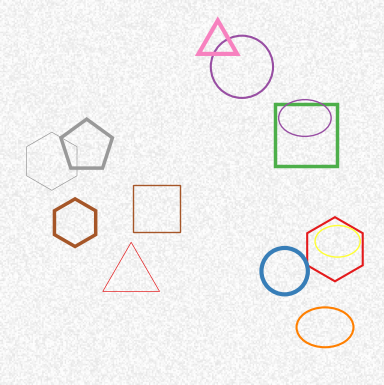[{"shape": "triangle", "thickness": 0.5, "radius": 0.43, "center": [0.341, 0.286]}, {"shape": "hexagon", "thickness": 1.5, "radius": 0.42, "center": [0.87, 0.353]}, {"shape": "circle", "thickness": 3, "radius": 0.3, "center": [0.739, 0.296]}, {"shape": "square", "thickness": 2.5, "radius": 0.4, "center": [0.795, 0.649]}, {"shape": "oval", "thickness": 1, "radius": 0.34, "center": [0.792, 0.693]}, {"shape": "circle", "thickness": 1.5, "radius": 0.4, "center": [0.628, 0.826]}, {"shape": "oval", "thickness": 1.5, "radius": 0.37, "center": [0.844, 0.15]}, {"shape": "oval", "thickness": 1, "radius": 0.29, "center": [0.877, 0.373]}, {"shape": "square", "thickness": 1, "radius": 0.3, "center": [0.407, 0.458]}, {"shape": "hexagon", "thickness": 2.5, "radius": 0.31, "center": [0.195, 0.422]}, {"shape": "triangle", "thickness": 3, "radius": 0.29, "center": [0.566, 0.889]}, {"shape": "pentagon", "thickness": 2.5, "radius": 0.35, "center": [0.225, 0.62]}, {"shape": "hexagon", "thickness": 0.5, "radius": 0.38, "center": [0.135, 0.581]}]